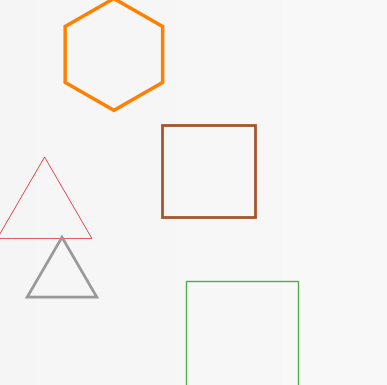[{"shape": "triangle", "thickness": 0.5, "radius": 0.7, "center": [0.115, 0.451]}, {"shape": "square", "thickness": 1, "radius": 0.72, "center": [0.624, 0.124]}, {"shape": "hexagon", "thickness": 2.5, "radius": 0.73, "center": [0.294, 0.859]}, {"shape": "square", "thickness": 2, "radius": 0.6, "center": [0.538, 0.556]}, {"shape": "triangle", "thickness": 2, "radius": 0.52, "center": [0.16, 0.28]}]